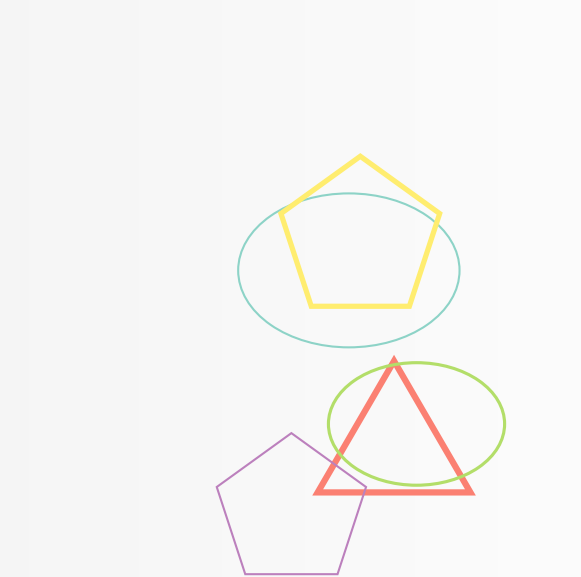[{"shape": "oval", "thickness": 1, "radius": 0.95, "center": [0.6, 0.531]}, {"shape": "triangle", "thickness": 3, "radius": 0.76, "center": [0.678, 0.222]}, {"shape": "oval", "thickness": 1.5, "radius": 0.76, "center": [0.717, 0.265]}, {"shape": "pentagon", "thickness": 1, "radius": 0.68, "center": [0.501, 0.114]}, {"shape": "pentagon", "thickness": 2.5, "radius": 0.72, "center": [0.62, 0.585]}]